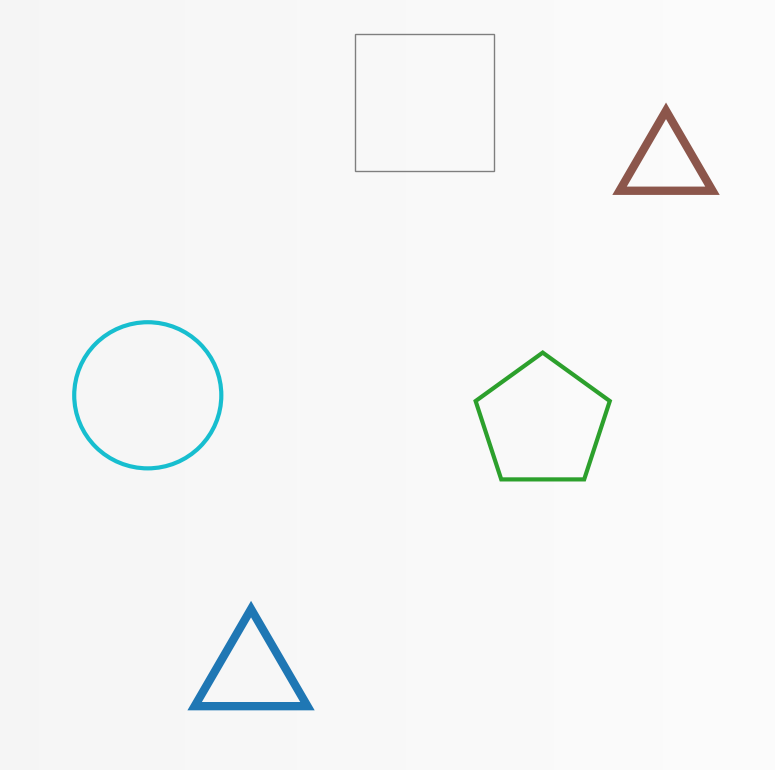[{"shape": "triangle", "thickness": 3, "radius": 0.42, "center": [0.324, 0.125]}, {"shape": "pentagon", "thickness": 1.5, "radius": 0.46, "center": [0.7, 0.451]}, {"shape": "triangle", "thickness": 3, "radius": 0.35, "center": [0.859, 0.787]}, {"shape": "square", "thickness": 0.5, "radius": 0.45, "center": [0.548, 0.867]}, {"shape": "circle", "thickness": 1.5, "radius": 0.47, "center": [0.191, 0.487]}]